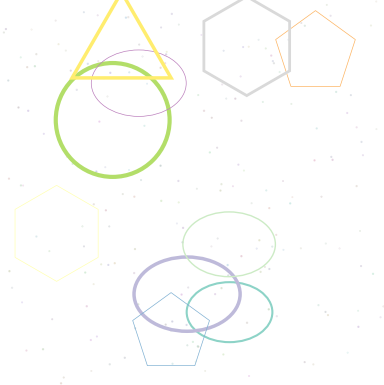[{"shape": "oval", "thickness": 1.5, "radius": 0.56, "center": [0.596, 0.189]}, {"shape": "hexagon", "thickness": 0.5, "radius": 0.62, "center": [0.147, 0.394]}, {"shape": "oval", "thickness": 2.5, "radius": 0.69, "center": [0.486, 0.236]}, {"shape": "pentagon", "thickness": 0.5, "radius": 0.52, "center": [0.444, 0.135]}, {"shape": "pentagon", "thickness": 0.5, "radius": 0.54, "center": [0.819, 0.864]}, {"shape": "circle", "thickness": 3, "radius": 0.74, "center": [0.293, 0.688]}, {"shape": "hexagon", "thickness": 2, "radius": 0.64, "center": [0.641, 0.88]}, {"shape": "oval", "thickness": 0.5, "radius": 0.62, "center": [0.36, 0.784]}, {"shape": "oval", "thickness": 1, "radius": 0.6, "center": [0.595, 0.365]}, {"shape": "triangle", "thickness": 2.5, "radius": 0.74, "center": [0.316, 0.872]}]